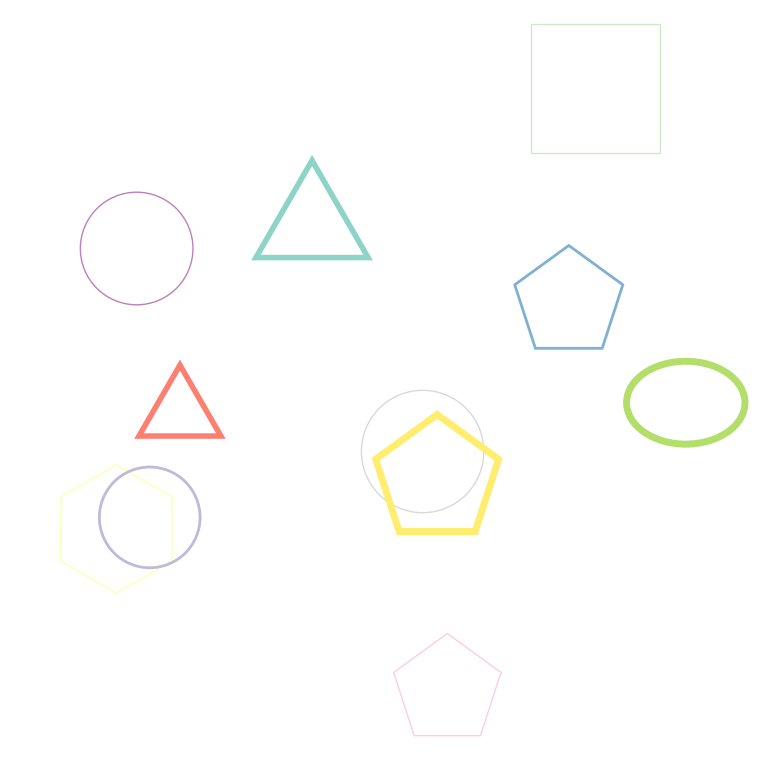[{"shape": "triangle", "thickness": 2, "radius": 0.42, "center": [0.405, 0.708]}, {"shape": "hexagon", "thickness": 0.5, "radius": 0.42, "center": [0.151, 0.313]}, {"shape": "circle", "thickness": 1, "radius": 0.33, "center": [0.194, 0.328]}, {"shape": "triangle", "thickness": 2, "radius": 0.31, "center": [0.234, 0.464]}, {"shape": "pentagon", "thickness": 1, "radius": 0.37, "center": [0.739, 0.607]}, {"shape": "oval", "thickness": 2.5, "radius": 0.38, "center": [0.891, 0.477]}, {"shape": "pentagon", "thickness": 0.5, "radius": 0.37, "center": [0.581, 0.104]}, {"shape": "circle", "thickness": 0.5, "radius": 0.4, "center": [0.549, 0.414]}, {"shape": "circle", "thickness": 0.5, "radius": 0.37, "center": [0.177, 0.677]}, {"shape": "square", "thickness": 0.5, "radius": 0.42, "center": [0.774, 0.886]}, {"shape": "pentagon", "thickness": 2.5, "radius": 0.42, "center": [0.568, 0.378]}]